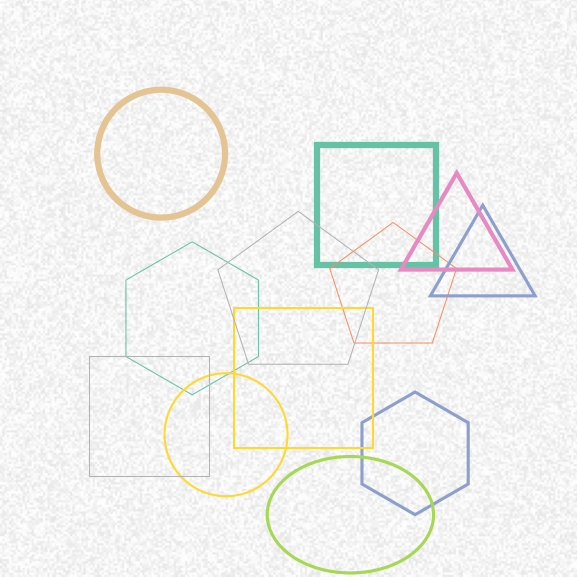[{"shape": "square", "thickness": 3, "radius": 0.52, "center": [0.652, 0.644]}, {"shape": "hexagon", "thickness": 0.5, "radius": 0.66, "center": [0.333, 0.448]}, {"shape": "pentagon", "thickness": 0.5, "radius": 0.58, "center": [0.681, 0.499]}, {"shape": "hexagon", "thickness": 1.5, "radius": 0.53, "center": [0.719, 0.214]}, {"shape": "triangle", "thickness": 1.5, "radius": 0.52, "center": [0.836, 0.539]}, {"shape": "triangle", "thickness": 2, "radius": 0.56, "center": [0.791, 0.588]}, {"shape": "oval", "thickness": 1.5, "radius": 0.72, "center": [0.607, 0.108]}, {"shape": "circle", "thickness": 1, "radius": 0.53, "center": [0.391, 0.246]}, {"shape": "square", "thickness": 1, "radius": 0.6, "center": [0.526, 0.345]}, {"shape": "circle", "thickness": 3, "radius": 0.55, "center": [0.279, 0.733]}, {"shape": "pentagon", "thickness": 0.5, "radius": 0.73, "center": [0.516, 0.487]}, {"shape": "square", "thickness": 0.5, "radius": 0.52, "center": [0.258, 0.279]}]